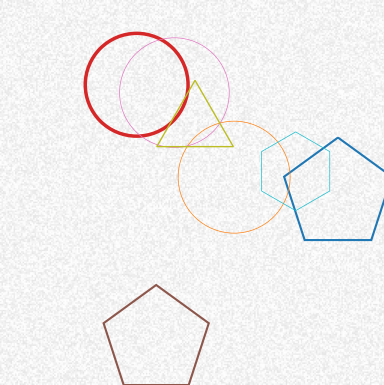[{"shape": "pentagon", "thickness": 1.5, "radius": 0.74, "center": [0.878, 0.496]}, {"shape": "circle", "thickness": 0.5, "radius": 0.73, "center": [0.608, 0.54]}, {"shape": "circle", "thickness": 2.5, "radius": 0.67, "center": [0.355, 0.78]}, {"shape": "pentagon", "thickness": 1.5, "radius": 0.72, "center": [0.406, 0.116]}, {"shape": "circle", "thickness": 0.5, "radius": 0.71, "center": [0.453, 0.759]}, {"shape": "triangle", "thickness": 1, "radius": 0.57, "center": [0.507, 0.677]}, {"shape": "hexagon", "thickness": 0.5, "radius": 0.51, "center": [0.768, 0.555]}]